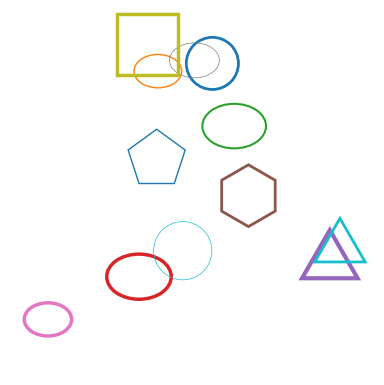[{"shape": "circle", "thickness": 2, "radius": 0.34, "center": [0.552, 0.835]}, {"shape": "pentagon", "thickness": 1, "radius": 0.39, "center": [0.407, 0.586]}, {"shape": "oval", "thickness": 1, "radius": 0.31, "center": [0.41, 0.815]}, {"shape": "oval", "thickness": 1.5, "radius": 0.41, "center": [0.608, 0.672]}, {"shape": "oval", "thickness": 2.5, "radius": 0.42, "center": [0.361, 0.281]}, {"shape": "triangle", "thickness": 3, "radius": 0.42, "center": [0.857, 0.319]}, {"shape": "hexagon", "thickness": 2, "radius": 0.4, "center": [0.645, 0.492]}, {"shape": "oval", "thickness": 2.5, "radius": 0.31, "center": [0.124, 0.17]}, {"shape": "oval", "thickness": 0.5, "radius": 0.32, "center": [0.505, 0.843]}, {"shape": "square", "thickness": 2.5, "radius": 0.4, "center": [0.384, 0.885]}, {"shape": "circle", "thickness": 0.5, "radius": 0.38, "center": [0.475, 0.349]}, {"shape": "triangle", "thickness": 2, "radius": 0.38, "center": [0.883, 0.357]}]